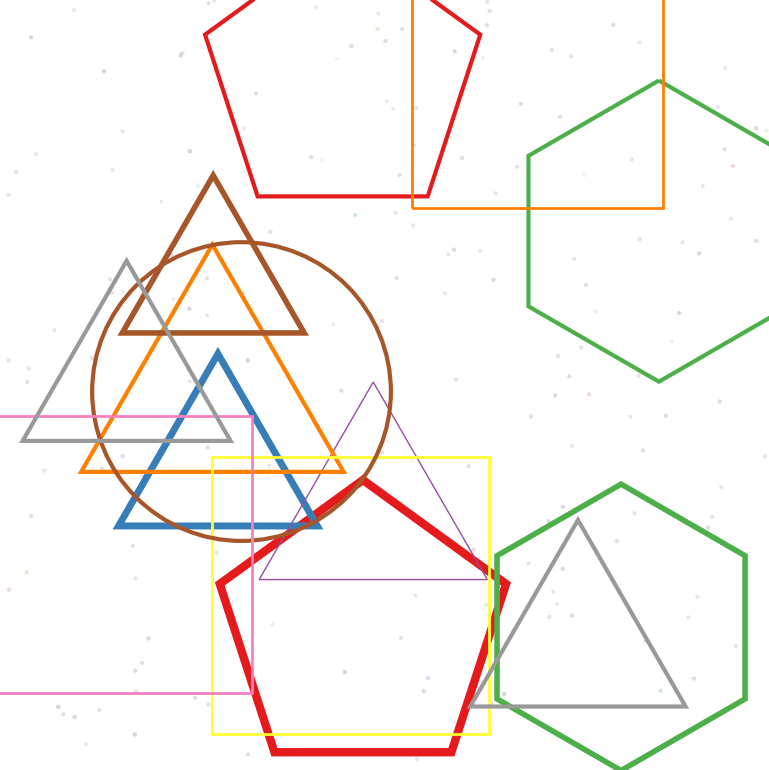[{"shape": "pentagon", "thickness": 1.5, "radius": 0.94, "center": [0.445, 0.897]}, {"shape": "pentagon", "thickness": 3, "radius": 0.98, "center": [0.471, 0.181]}, {"shape": "triangle", "thickness": 2.5, "radius": 0.75, "center": [0.283, 0.391]}, {"shape": "hexagon", "thickness": 1.5, "radius": 0.98, "center": [0.856, 0.7]}, {"shape": "hexagon", "thickness": 2, "radius": 0.93, "center": [0.807, 0.185]}, {"shape": "triangle", "thickness": 0.5, "radius": 0.86, "center": [0.485, 0.333]}, {"shape": "triangle", "thickness": 1.5, "radius": 0.98, "center": [0.276, 0.486]}, {"shape": "square", "thickness": 1, "radius": 0.81, "center": [0.698, 0.893]}, {"shape": "square", "thickness": 1, "radius": 0.9, "center": [0.455, 0.226]}, {"shape": "circle", "thickness": 1.5, "radius": 0.97, "center": [0.314, 0.491]}, {"shape": "triangle", "thickness": 2, "radius": 0.68, "center": [0.277, 0.636]}, {"shape": "square", "thickness": 1, "radius": 0.9, "center": [0.147, 0.28]}, {"shape": "triangle", "thickness": 1.5, "radius": 0.78, "center": [0.164, 0.505]}, {"shape": "triangle", "thickness": 1.5, "radius": 0.81, "center": [0.751, 0.163]}]